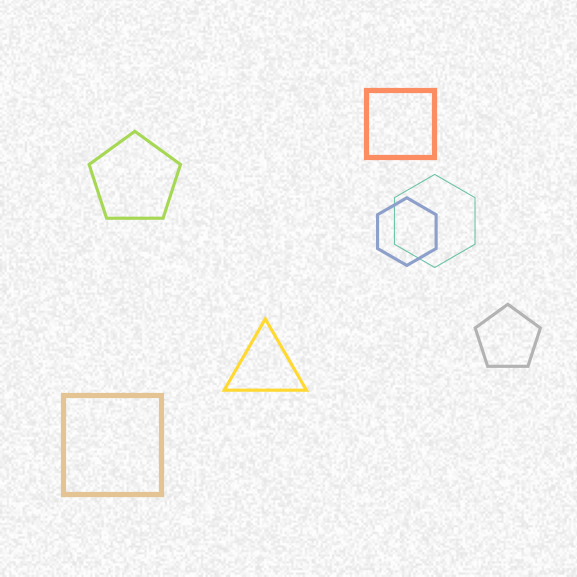[{"shape": "hexagon", "thickness": 0.5, "radius": 0.4, "center": [0.753, 0.617]}, {"shape": "square", "thickness": 2.5, "radius": 0.29, "center": [0.693, 0.785]}, {"shape": "hexagon", "thickness": 1.5, "radius": 0.29, "center": [0.704, 0.598]}, {"shape": "pentagon", "thickness": 1.5, "radius": 0.42, "center": [0.233, 0.689]}, {"shape": "triangle", "thickness": 1.5, "radius": 0.41, "center": [0.459, 0.365]}, {"shape": "square", "thickness": 2.5, "radius": 0.43, "center": [0.194, 0.229]}, {"shape": "pentagon", "thickness": 1.5, "radius": 0.3, "center": [0.879, 0.413]}]